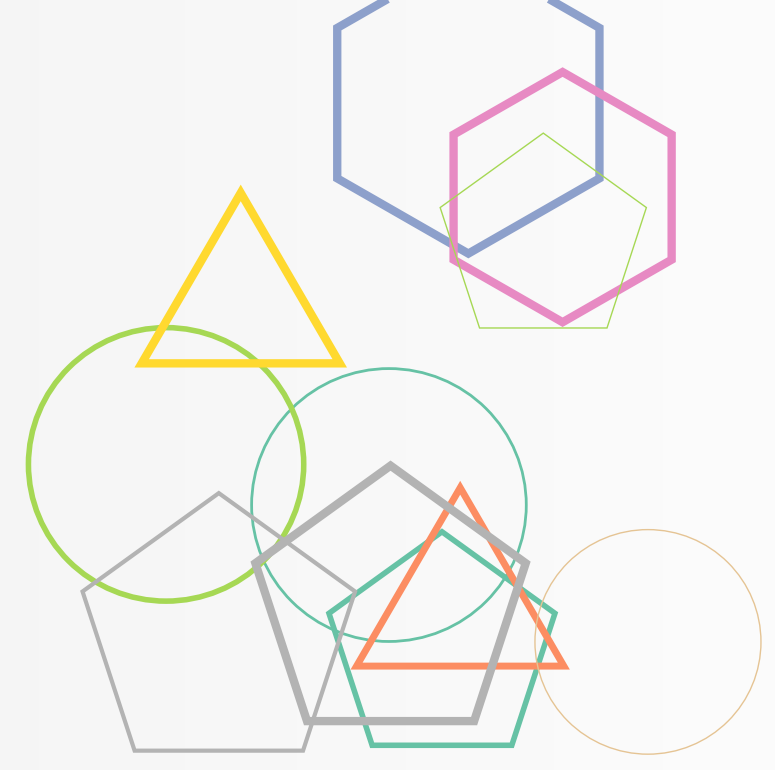[{"shape": "pentagon", "thickness": 2, "radius": 0.77, "center": [0.57, 0.156]}, {"shape": "circle", "thickness": 1, "radius": 0.89, "center": [0.502, 0.344]}, {"shape": "triangle", "thickness": 2.5, "radius": 0.77, "center": [0.594, 0.212]}, {"shape": "hexagon", "thickness": 3, "radius": 0.98, "center": [0.604, 0.866]}, {"shape": "hexagon", "thickness": 3, "radius": 0.81, "center": [0.726, 0.744]}, {"shape": "circle", "thickness": 2, "radius": 0.89, "center": [0.214, 0.397]}, {"shape": "pentagon", "thickness": 0.5, "radius": 0.7, "center": [0.701, 0.687]}, {"shape": "triangle", "thickness": 3, "radius": 0.74, "center": [0.311, 0.602]}, {"shape": "circle", "thickness": 0.5, "radius": 0.73, "center": [0.836, 0.166]}, {"shape": "pentagon", "thickness": 3, "radius": 0.92, "center": [0.504, 0.212]}, {"shape": "pentagon", "thickness": 1.5, "radius": 0.92, "center": [0.282, 0.175]}]